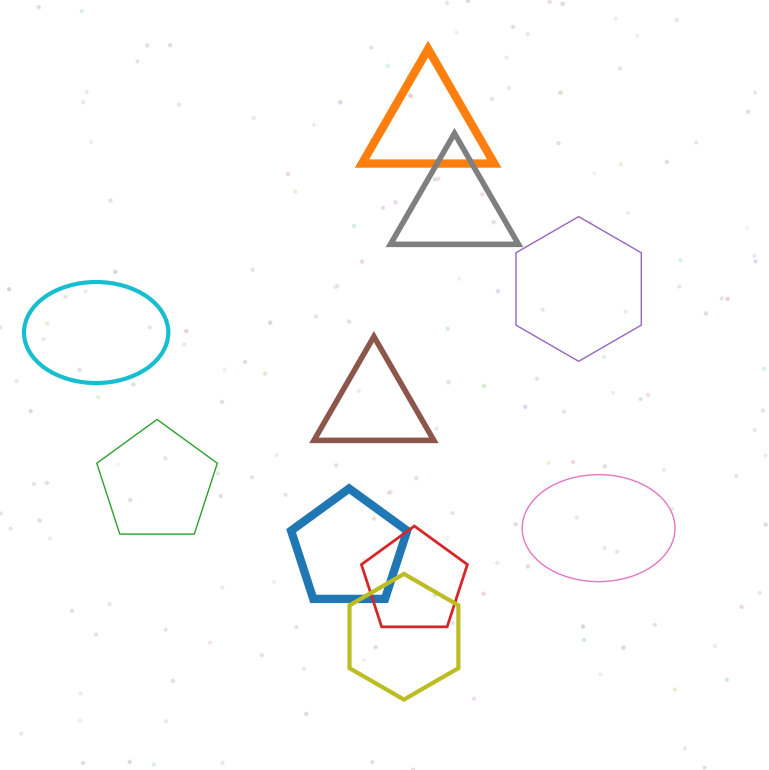[{"shape": "pentagon", "thickness": 3, "radius": 0.4, "center": [0.453, 0.286]}, {"shape": "triangle", "thickness": 3, "radius": 0.5, "center": [0.556, 0.837]}, {"shape": "pentagon", "thickness": 0.5, "radius": 0.41, "center": [0.204, 0.373]}, {"shape": "pentagon", "thickness": 1, "radius": 0.36, "center": [0.538, 0.244]}, {"shape": "hexagon", "thickness": 0.5, "radius": 0.47, "center": [0.751, 0.625]}, {"shape": "triangle", "thickness": 2, "radius": 0.45, "center": [0.486, 0.473]}, {"shape": "oval", "thickness": 0.5, "radius": 0.5, "center": [0.777, 0.314]}, {"shape": "triangle", "thickness": 2, "radius": 0.48, "center": [0.59, 0.731]}, {"shape": "hexagon", "thickness": 1.5, "radius": 0.41, "center": [0.525, 0.173]}, {"shape": "oval", "thickness": 1.5, "radius": 0.47, "center": [0.125, 0.568]}]